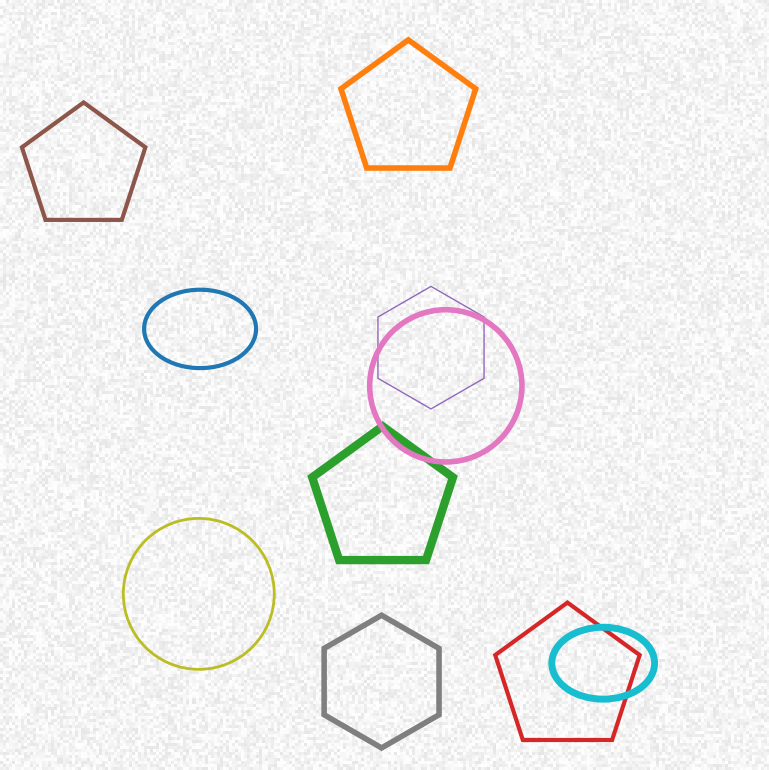[{"shape": "oval", "thickness": 1.5, "radius": 0.36, "center": [0.26, 0.573]}, {"shape": "pentagon", "thickness": 2, "radius": 0.46, "center": [0.53, 0.856]}, {"shape": "pentagon", "thickness": 3, "radius": 0.48, "center": [0.497, 0.35]}, {"shape": "pentagon", "thickness": 1.5, "radius": 0.49, "center": [0.737, 0.119]}, {"shape": "hexagon", "thickness": 0.5, "radius": 0.4, "center": [0.56, 0.549]}, {"shape": "pentagon", "thickness": 1.5, "radius": 0.42, "center": [0.109, 0.783]}, {"shape": "circle", "thickness": 2, "radius": 0.49, "center": [0.579, 0.499]}, {"shape": "hexagon", "thickness": 2, "radius": 0.43, "center": [0.496, 0.115]}, {"shape": "circle", "thickness": 1, "radius": 0.49, "center": [0.258, 0.229]}, {"shape": "oval", "thickness": 2.5, "radius": 0.33, "center": [0.783, 0.139]}]